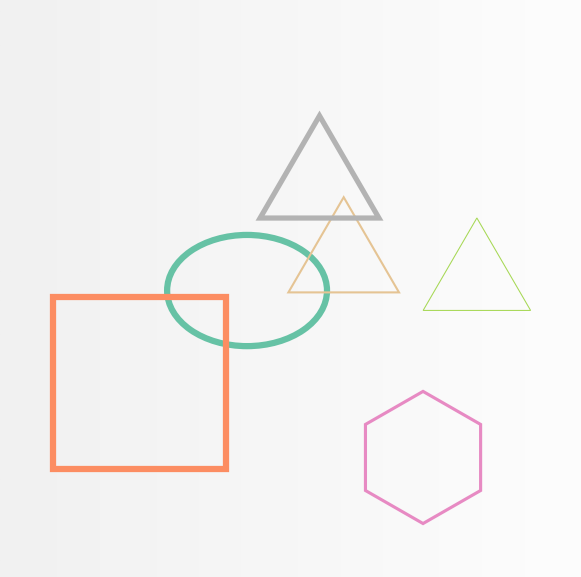[{"shape": "oval", "thickness": 3, "radius": 0.69, "center": [0.425, 0.496]}, {"shape": "square", "thickness": 3, "radius": 0.74, "center": [0.24, 0.336]}, {"shape": "hexagon", "thickness": 1.5, "radius": 0.57, "center": [0.728, 0.207]}, {"shape": "triangle", "thickness": 0.5, "radius": 0.53, "center": [0.82, 0.515]}, {"shape": "triangle", "thickness": 1, "radius": 0.55, "center": [0.591, 0.548]}, {"shape": "triangle", "thickness": 2.5, "radius": 0.59, "center": [0.55, 0.681]}]